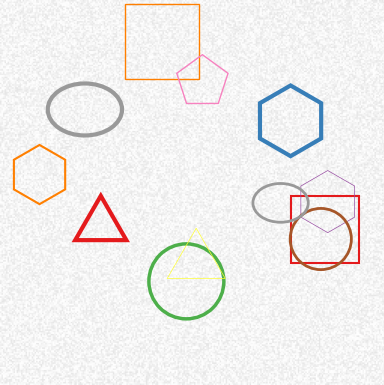[{"shape": "triangle", "thickness": 3, "radius": 0.38, "center": [0.262, 0.415]}, {"shape": "square", "thickness": 1.5, "radius": 0.44, "center": [0.844, 0.405]}, {"shape": "hexagon", "thickness": 3, "radius": 0.46, "center": [0.755, 0.686]}, {"shape": "circle", "thickness": 2.5, "radius": 0.49, "center": [0.484, 0.269]}, {"shape": "hexagon", "thickness": 0.5, "radius": 0.4, "center": [0.851, 0.476]}, {"shape": "square", "thickness": 1, "radius": 0.48, "center": [0.42, 0.892]}, {"shape": "hexagon", "thickness": 1.5, "radius": 0.38, "center": [0.103, 0.547]}, {"shape": "triangle", "thickness": 0.5, "radius": 0.43, "center": [0.51, 0.32]}, {"shape": "circle", "thickness": 2, "radius": 0.4, "center": [0.833, 0.379]}, {"shape": "pentagon", "thickness": 1, "radius": 0.35, "center": [0.526, 0.788]}, {"shape": "oval", "thickness": 2, "radius": 0.36, "center": [0.729, 0.473]}, {"shape": "oval", "thickness": 3, "radius": 0.48, "center": [0.22, 0.716]}]